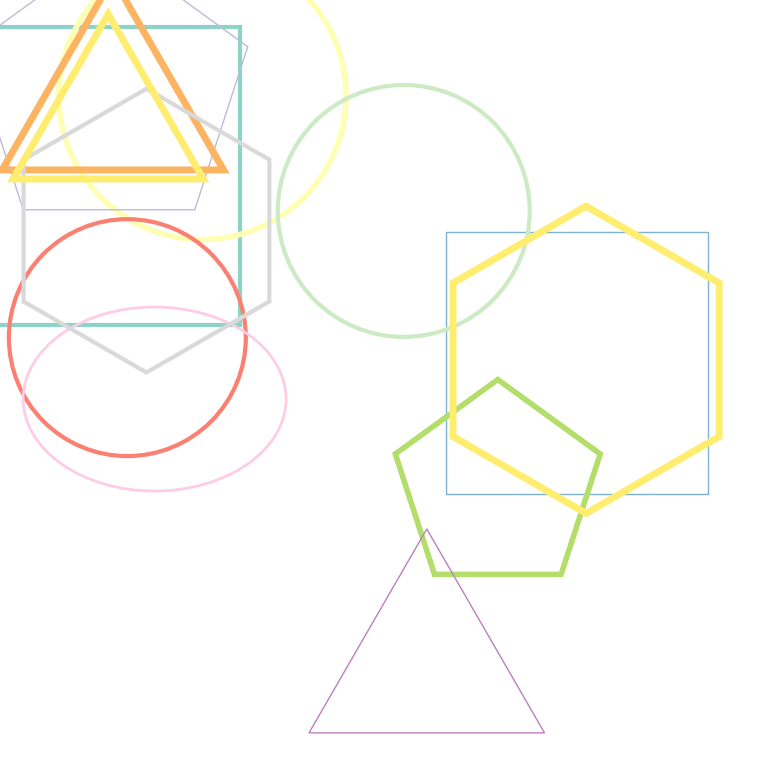[{"shape": "square", "thickness": 1.5, "radius": 0.97, "center": [0.118, 0.772]}, {"shape": "circle", "thickness": 2, "radius": 0.93, "center": [0.263, 0.876]}, {"shape": "pentagon", "thickness": 0.5, "radius": 0.95, "center": [0.142, 0.881]}, {"shape": "circle", "thickness": 1.5, "radius": 0.77, "center": [0.165, 0.562]}, {"shape": "square", "thickness": 0.5, "radius": 0.85, "center": [0.749, 0.529]}, {"shape": "triangle", "thickness": 2.5, "radius": 0.83, "center": [0.147, 0.862]}, {"shape": "pentagon", "thickness": 2, "radius": 0.7, "center": [0.646, 0.367]}, {"shape": "oval", "thickness": 1, "radius": 0.85, "center": [0.201, 0.482]}, {"shape": "hexagon", "thickness": 1.5, "radius": 0.92, "center": [0.19, 0.701]}, {"shape": "triangle", "thickness": 0.5, "radius": 0.88, "center": [0.554, 0.136]}, {"shape": "circle", "thickness": 1.5, "radius": 0.82, "center": [0.524, 0.726]}, {"shape": "hexagon", "thickness": 2.5, "radius": 1.0, "center": [0.761, 0.533]}, {"shape": "triangle", "thickness": 2.5, "radius": 0.71, "center": [0.141, 0.839]}]